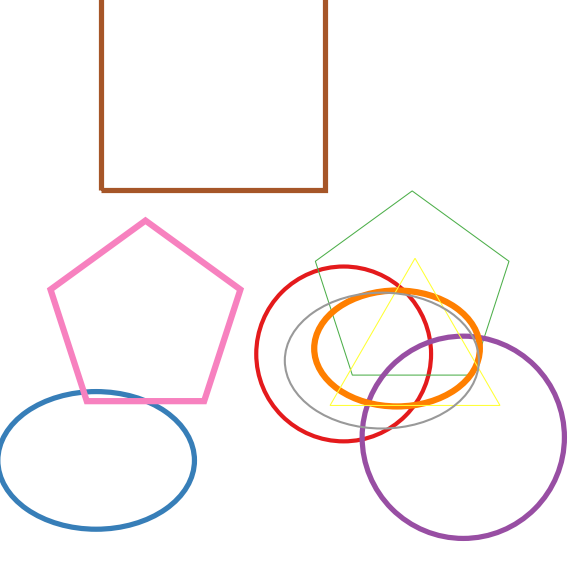[{"shape": "circle", "thickness": 2, "radius": 0.76, "center": [0.595, 0.386]}, {"shape": "oval", "thickness": 2.5, "radius": 0.85, "center": [0.166, 0.202]}, {"shape": "pentagon", "thickness": 0.5, "radius": 0.88, "center": [0.714, 0.492]}, {"shape": "circle", "thickness": 2.5, "radius": 0.88, "center": [0.802, 0.242]}, {"shape": "oval", "thickness": 3, "radius": 0.72, "center": [0.687, 0.396]}, {"shape": "triangle", "thickness": 0.5, "radius": 0.85, "center": [0.719, 0.382]}, {"shape": "square", "thickness": 2.5, "radius": 0.97, "center": [0.369, 0.864]}, {"shape": "pentagon", "thickness": 3, "radius": 0.86, "center": [0.252, 0.444]}, {"shape": "oval", "thickness": 1, "radius": 0.84, "center": [0.661, 0.375]}]